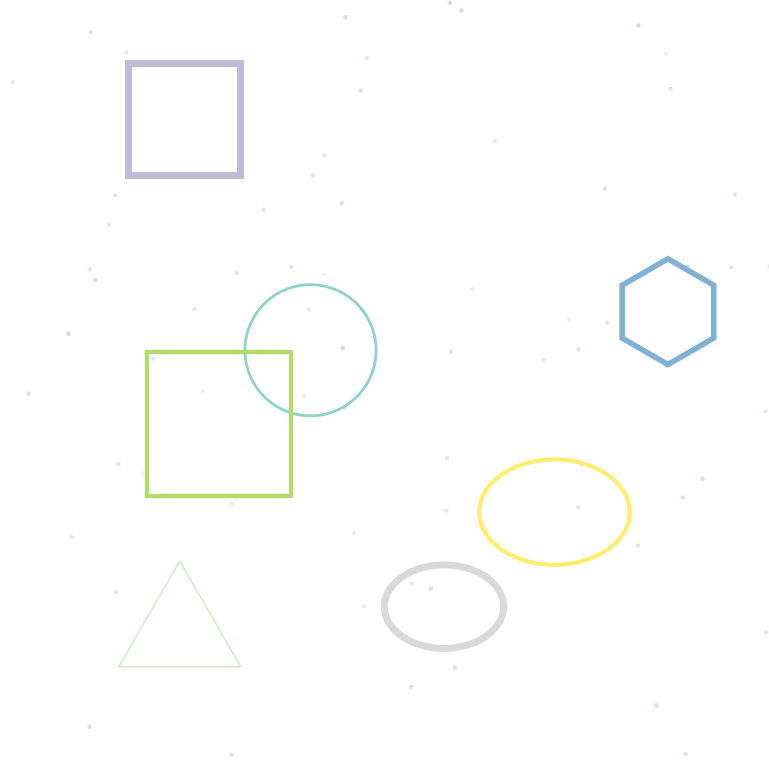[{"shape": "circle", "thickness": 1, "radius": 0.43, "center": [0.403, 0.545]}, {"shape": "square", "thickness": 2.5, "radius": 0.36, "center": [0.239, 0.845]}, {"shape": "hexagon", "thickness": 2, "radius": 0.34, "center": [0.867, 0.595]}, {"shape": "square", "thickness": 1.5, "radius": 0.47, "center": [0.284, 0.449]}, {"shape": "oval", "thickness": 2.5, "radius": 0.39, "center": [0.577, 0.212]}, {"shape": "triangle", "thickness": 0.5, "radius": 0.46, "center": [0.233, 0.18]}, {"shape": "oval", "thickness": 1.5, "radius": 0.49, "center": [0.72, 0.335]}]